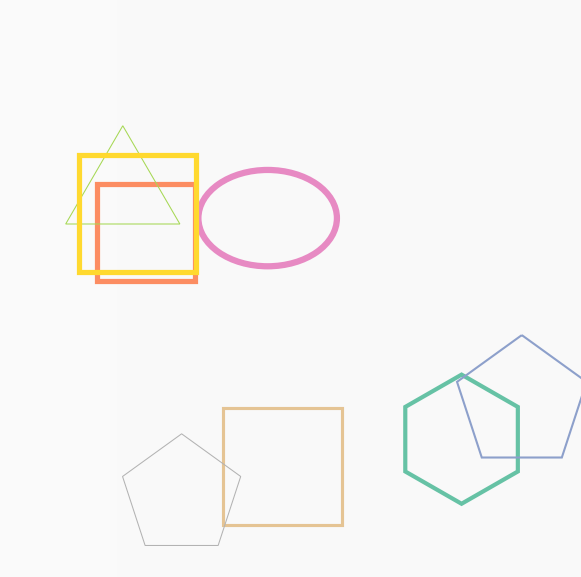[{"shape": "hexagon", "thickness": 2, "radius": 0.56, "center": [0.794, 0.239]}, {"shape": "square", "thickness": 2.5, "radius": 0.42, "center": [0.251, 0.597]}, {"shape": "pentagon", "thickness": 1, "radius": 0.59, "center": [0.898, 0.302]}, {"shape": "oval", "thickness": 3, "radius": 0.6, "center": [0.46, 0.621]}, {"shape": "triangle", "thickness": 0.5, "radius": 0.57, "center": [0.211, 0.668]}, {"shape": "square", "thickness": 2.5, "radius": 0.5, "center": [0.237, 0.63]}, {"shape": "square", "thickness": 1.5, "radius": 0.51, "center": [0.486, 0.191]}, {"shape": "pentagon", "thickness": 0.5, "radius": 0.53, "center": [0.312, 0.141]}]